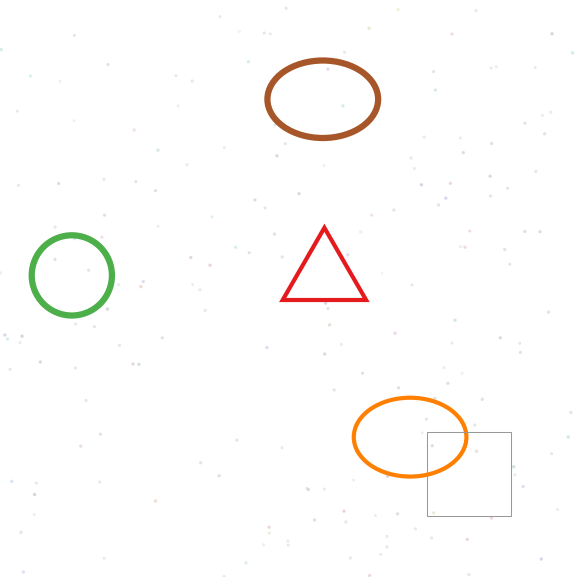[{"shape": "triangle", "thickness": 2, "radius": 0.42, "center": [0.562, 0.521]}, {"shape": "circle", "thickness": 3, "radius": 0.35, "center": [0.124, 0.522]}, {"shape": "oval", "thickness": 2, "radius": 0.49, "center": [0.71, 0.242]}, {"shape": "oval", "thickness": 3, "radius": 0.48, "center": [0.559, 0.827]}, {"shape": "square", "thickness": 0.5, "radius": 0.36, "center": [0.812, 0.178]}]